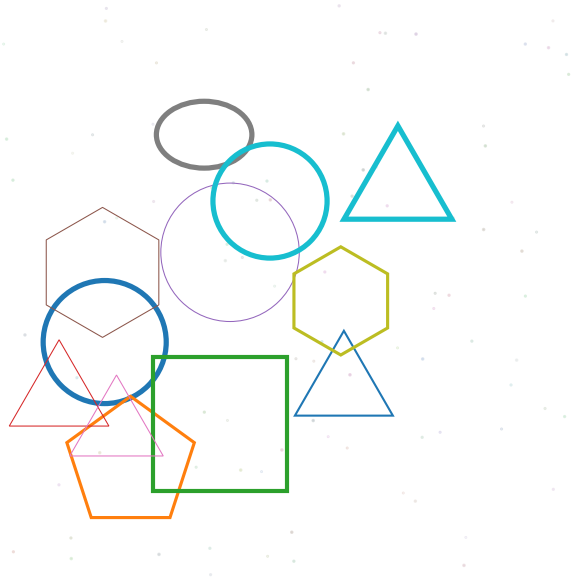[{"shape": "triangle", "thickness": 1, "radius": 0.49, "center": [0.595, 0.328]}, {"shape": "circle", "thickness": 2.5, "radius": 0.53, "center": [0.181, 0.407]}, {"shape": "pentagon", "thickness": 1.5, "radius": 0.58, "center": [0.226, 0.197]}, {"shape": "square", "thickness": 2, "radius": 0.58, "center": [0.381, 0.265]}, {"shape": "triangle", "thickness": 0.5, "radius": 0.5, "center": [0.102, 0.311]}, {"shape": "circle", "thickness": 0.5, "radius": 0.6, "center": [0.398, 0.562]}, {"shape": "hexagon", "thickness": 0.5, "radius": 0.56, "center": [0.178, 0.527]}, {"shape": "triangle", "thickness": 0.5, "radius": 0.47, "center": [0.202, 0.256]}, {"shape": "oval", "thickness": 2.5, "radius": 0.41, "center": [0.353, 0.766]}, {"shape": "hexagon", "thickness": 1.5, "radius": 0.47, "center": [0.59, 0.478]}, {"shape": "circle", "thickness": 2.5, "radius": 0.49, "center": [0.468, 0.651]}, {"shape": "triangle", "thickness": 2.5, "radius": 0.54, "center": [0.689, 0.673]}]